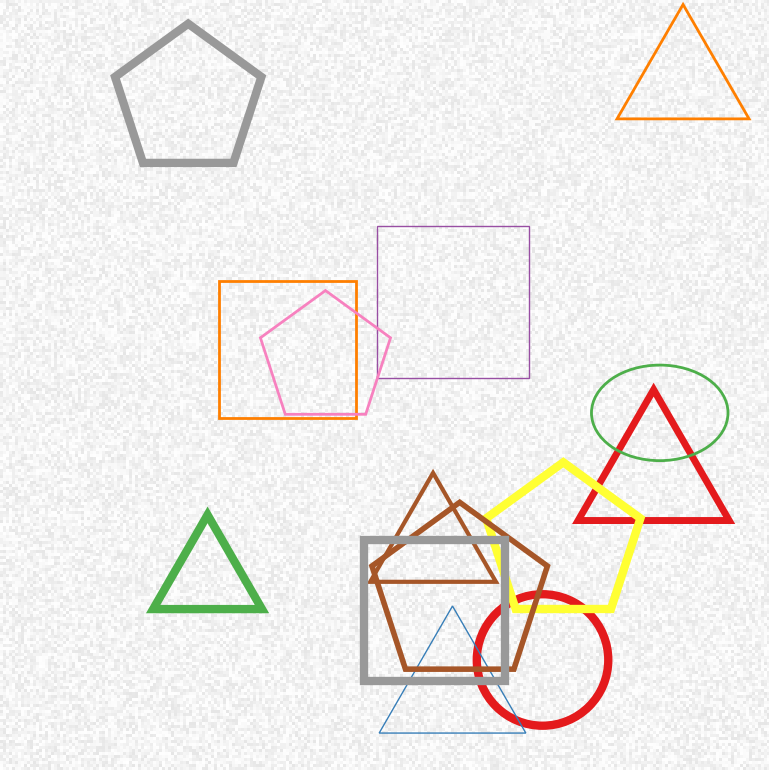[{"shape": "circle", "thickness": 3, "radius": 0.43, "center": [0.705, 0.143]}, {"shape": "triangle", "thickness": 2.5, "radius": 0.57, "center": [0.849, 0.381]}, {"shape": "triangle", "thickness": 0.5, "radius": 0.55, "center": [0.588, 0.103]}, {"shape": "triangle", "thickness": 3, "radius": 0.41, "center": [0.27, 0.25]}, {"shape": "oval", "thickness": 1, "radius": 0.44, "center": [0.857, 0.464]}, {"shape": "square", "thickness": 0.5, "radius": 0.49, "center": [0.588, 0.607]}, {"shape": "triangle", "thickness": 1, "radius": 0.5, "center": [0.887, 0.895]}, {"shape": "square", "thickness": 1, "radius": 0.44, "center": [0.373, 0.546]}, {"shape": "pentagon", "thickness": 3, "radius": 0.53, "center": [0.732, 0.294]}, {"shape": "pentagon", "thickness": 2, "radius": 0.6, "center": [0.597, 0.228]}, {"shape": "triangle", "thickness": 1.5, "radius": 0.47, "center": [0.562, 0.292]}, {"shape": "pentagon", "thickness": 1, "radius": 0.44, "center": [0.423, 0.534]}, {"shape": "pentagon", "thickness": 3, "radius": 0.5, "center": [0.244, 0.869]}, {"shape": "square", "thickness": 3, "radius": 0.46, "center": [0.564, 0.207]}]